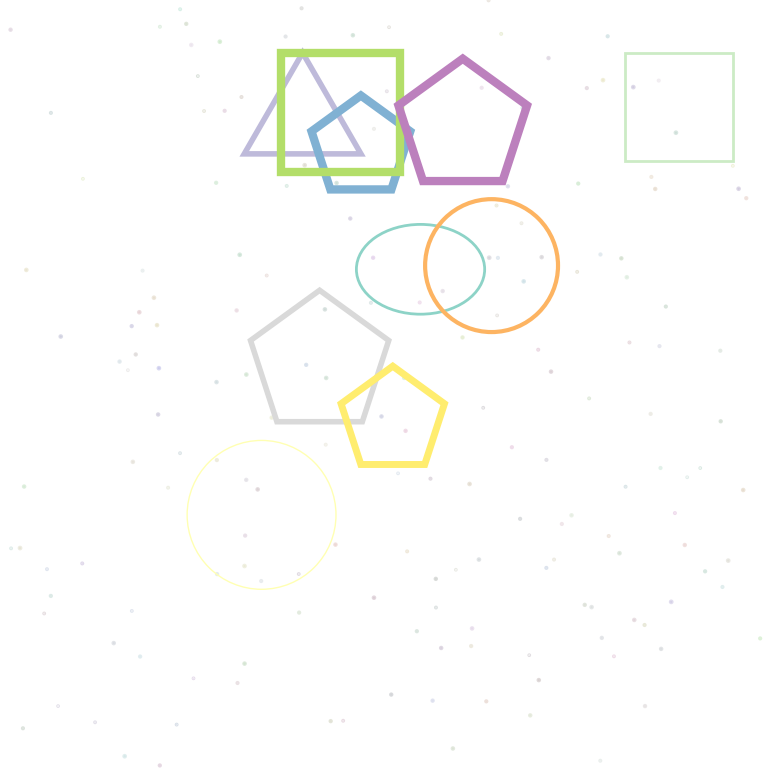[{"shape": "oval", "thickness": 1, "radius": 0.42, "center": [0.546, 0.65]}, {"shape": "circle", "thickness": 0.5, "radius": 0.48, "center": [0.34, 0.331]}, {"shape": "triangle", "thickness": 2, "radius": 0.44, "center": [0.393, 0.844]}, {"shape": "pentagon", "thickness": 3, "radius": 0.34, "center": [0.469, 0.809]}, {"shape": "circle", "thickness": 1.5, "radius": 0.43, "center": [0.638, 0.655]}, {"shape": "square", "thickness": 3, "radius": 0.38, "center": [0.442, 0.854]}, {"shape": "pentagon", "thickness": 2, "radius": 0.47, "center": [0.415, 0.529]}, {"shape": "pentagon", "thickness": 3, "radius": 0.44, "center": [0.601, 0.836]}, {"shape": "square", "thickness": 1, "radius": 0.35, "center": [0.882, 0.861]}, {"shape": "pentagon", "thickness": 2.5, "radius": 0.35, "center": [0.51, 0.454]}]